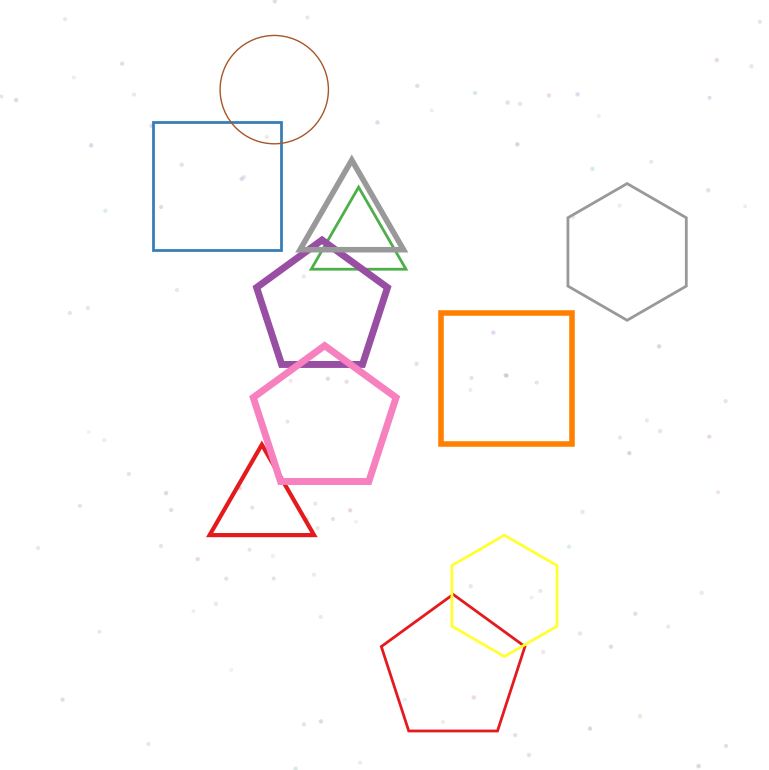[{"shape": "pentagon", "thickness": 1, "radius": 0.49, "center": [0.588, 0.13]}, {"shape": "triangle", "thickness": 1.5, "radius": 0.39, "center": [0.34, 0.344]}, {"shape": "square", "thickness": 1, "radius": 0.42, "center": [0.282, 0.759]}, {"shape": "triangle", "thickness": 1, "radius": 0.36, "center": [0.466, 0.686]}, {"shape": "pentagon", "thickness": 2.5, "radius": 0.45, "center": [0.418, 0.599]}, {"shape": "square", "thickness": 2, "radius": 0.43, "center": [0.658, 0.509]}, {"shape": "hexagon", "thickness": 1, "radius": 0.39, "center": [0.655, 0.226]}, {"shape": "circle", "thickness": 0.5, "radius": 0.35, "center": [0.356, 0.884]}, {"shape": "pentagon", "thickness": 2.5, "radius": 0.49, "center": [0.422, 0.454]}, {"shape": "hexagon", "thickness": 1, "radius": 0.44, "center": [0.814, 0.673]}, {"shape": "triangle", "thickness": 2, "radius": 0.39, "center": [0.457, 0.715]}]